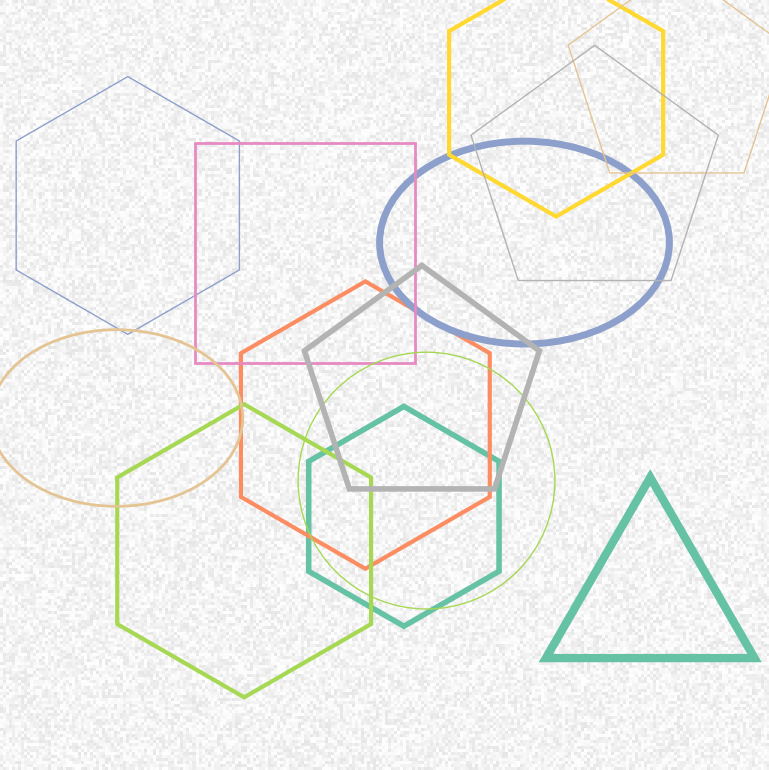[{"shape": "hexagon", "thickness": 2, "radius": 0.71, "center": [0.525, 0.329]}, {"shape": "triangle", "thickness": 3, "radius": 0.78, "center": [0.844, 0.224]}, {"shape": "hexagon", "thickness": 1.5, "radius": 0.93, "center": [0.474, 0.448]}, {"shape": "oval", "thickness": 2.5, "radius": 0.94, "center": [0.681, 0.685]}, {"shape": "hexagon", "thickness": 0.5, "radius": 0.84, "center": [0.166, 0.733]}, {"shape": "square", "thickness": 1, "radius": 0.71, "center": [0.396, 0.671]}, {"shape": "hexagon", "thickness": 1.5, "radius": 0.95, "center": [0.317, 0.285]}, {"shape": "circle", "thickness": 0.5, "radius": 0.83, "center": [0.554, 0.376]}, {"shape": "hexagon", "thickness": 1.5, "radius": 0.8, "center": [0.722, 0.879]}, {"shape": "oval", "thickness": 1, "radius": 0.82, "center": [0.151, 0.457]}, {"shape": "pentagon", "thickness": 0.5, "radius": 0.74, "center": [0.879, 0.895]}, {"shape": "pentagon", "thickness": 2, "radius": 0.8, "center": [0.548, 0.495]}, {"shape": "pentagon", "thickness": 0.5, "radius": 0.84, "center": [0.772, 0.772]}]